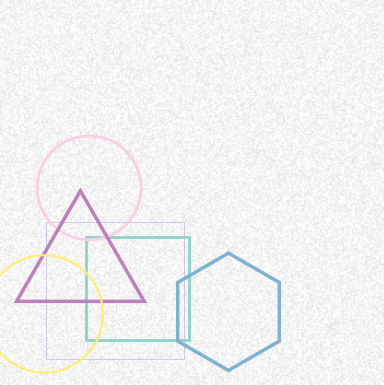[{"shape": "square", "thickness": 2, "radius": 0.67, "center": [0.358, 0.251]}, {"shape": "square", "thickness": 0.5, "radius": 0.89, "center": [0.298, 0.245]}, {"shape": "hexagon", "thickness": 2.5, "radius": 0.76, "center": [0.594, 0.19]}, {"shape": "circle", "thickness": 2, "radius": 0.67, "center": [0.232, 0.512]}, {"shape": "triangle", "thickness": 2.5, "radius": 0.96, "center": [0.209, 0.313]}, {"shape": "circle", "thickness": 1.5, "radius": 0.76, "center": [0.115, 0.185]}]